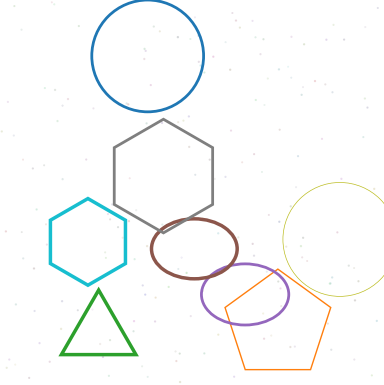[{"shape": "circle", "thickness": 2, "radius": 0.73, "center": [0.384, 0.855]}, {"shape": "pentagon", "thickness": 1, "radius": 0.72, "center": [0.722, 0.157]}, {"shape": "triangle", "thickness": 2.5, "radius": 0.56, "center": [0.256, 0.135]}, {"shape": "oval", "thickness": 2, "radius": 0.57, "center": [0.637, 0.235]}, {"shape": "oval", "thickness": 2.5, "radius": 0.56, "center": [0.505, 0.354]}, {"shape": "hexagon", "thickness": 2, "radius": 0.74, "center": [0.425, 0.543]}, {"shape": "circle", "thickness": 0.5, "radius": 0.74, "center": [0.883, 0.378]}, {"shape": "hexagon", "thickness": 2.5, "radius": 0.56, "center": [0.228, 0.372]}]